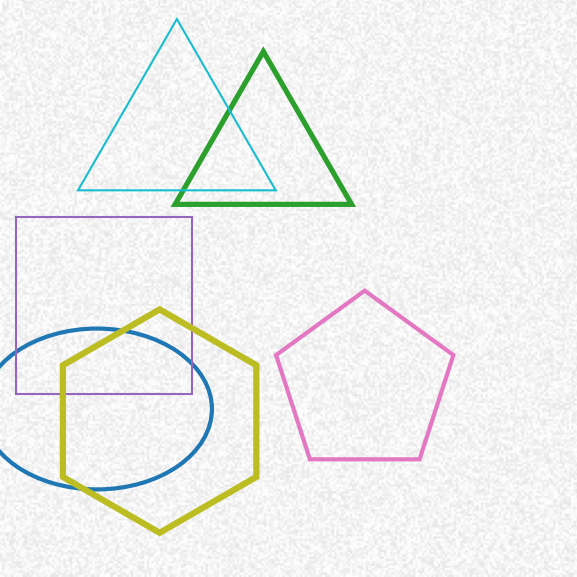[{"shape": "oval", "thickness": 2, "radius": 0.99, "center": [0.168, 0.291]}, {"shape": "triangle", "thickness": 2.5, "radius": 0.88, "center": [0.456, 0.733]}, {"shape": "square", "thickness": 1, "radius": 0.76, "center": [0.18, 0.47]}, {"shape": "pentagon", "thickness": 2, "radius": 0.81, "center": [0.632, 0.334]}, {"shape": "hexagon", "thickness": 3, "radius": 0.97, "center": [0.276, 0.27]}, {"shape": "triangle", "thickness": 1, "radius": 0.99, "center": [0.306, 0.768]}]